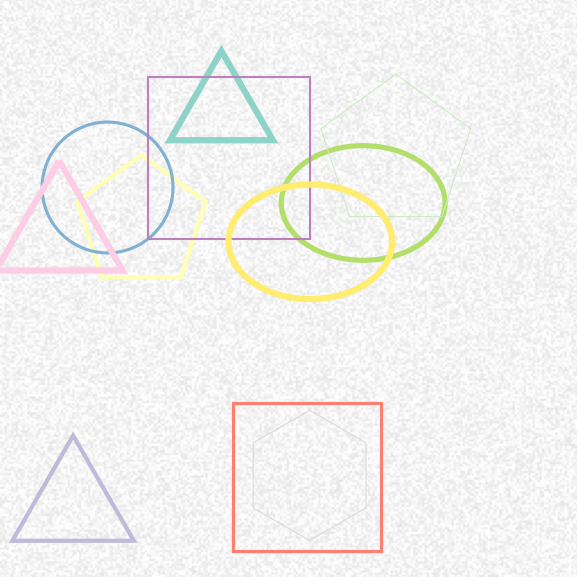[{"shape": "triangle", "thickness": 3, "radius": 0.51, "center": [0.383, 0.808]}, {"shape": "pentagon", "thickness": 2, "radius": 0.58, "center": [0.245, 0.614]}, {"shape": "triangle", "thickness": 2, "radius": 0.61, "center": [0.127, 0.123]}, {"shape": "square", "thickness": 1.5, "radius": 0.64, "center": [0.532, 0.174]}, {"shape": "circle", "thickness": 1.5, "radius": 0.57, "center": [0.186, 0.674]}, {"shape": "oval", "thickness": 2.5, "radius": 0.71, "center": [0.629, 0.648]}, {"shape": "triangle", "thickness": 3, "radius": 0.63, "center": [0.103, 0.594]}, {"shape": "hexagon", "thickness": 0.5, "radius": 0.56, "center": [0.536, 0.176]}, {"shape": "square", "thickness": 1, "radius": 0.7, "center": [0.396, 0.725]}, {"shape": "pentagon", "thickness": 0.5, "radius": 0.68, "center": [0.685, 0.734]}, {"shape": "oval", "thickness": 3, "radius": 0.71, "center": [0.537, 0.58]}]